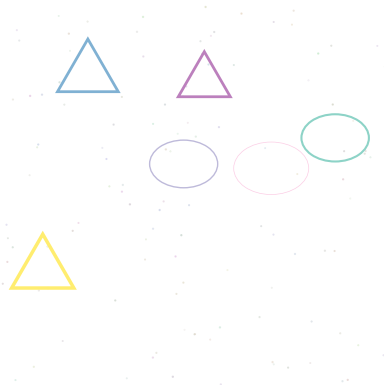[{"shape": "oval", "thickness": 1.5, "radius": 0.44, "center": [0.871, 0.642]}, {"shape": "oval", "thickness": 1, "radius": 0.44, "center": [0.477, 0.574]}, {"shape": "triangle", "thickness": 2, "radius": 0.46, "center": [0.228, 0.807]}, {"shape": "oval", "thickness": 0.5, "radius": 0.49, "center": [0.704, 0.563]}, {"shape": "triangle", "thickness": 2, "radius": 0.39, "center": [0.531, 0.788]}, {"shape": "triangle", "thickness": 2.5, "radius": 0.47, "center": [0.111, 0.298]}]